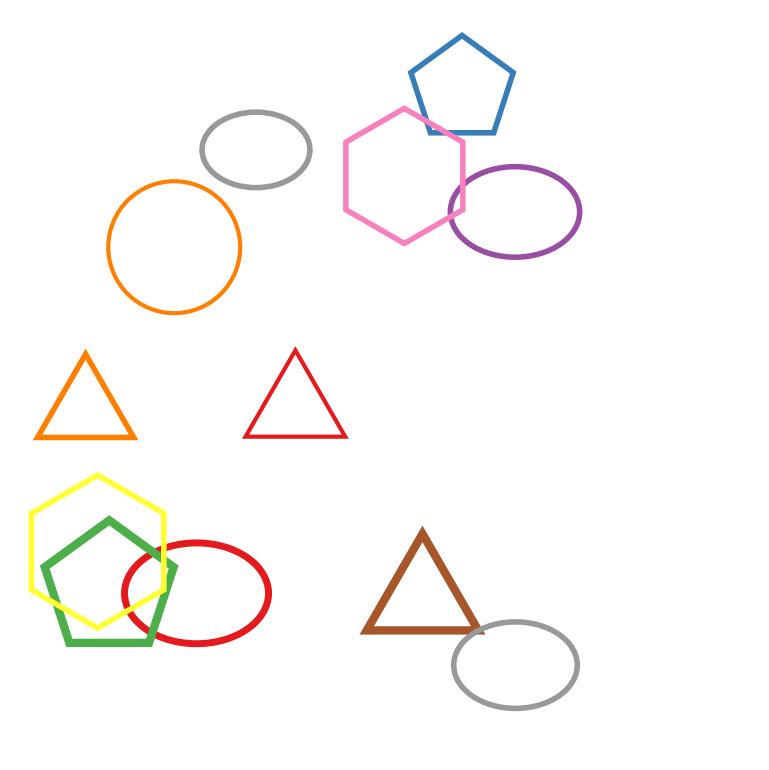[{"shape": "triangle", "thickness": 1.5, "radius": 0.37, "center": [0.384, 0.47]}, {"shape": "oval", "thickness": 2.5, "radius": 0.47, "center": [0.255, 0.229]}, {"shape": "pentagon", "thickness": 2, "radius": 0.35, "center": [0.6, 0.884]}, {"shape": "pentagon", "thickness": 3, "radius": 0.44, "center": [0.142, 0.236]}, {"shape": "oval", "thickness": 2, "radius": 0.42, "center": [0.669, 0.725]}, {"shape": "triangle", "thickness": 2, "radius": 0.36, "center": [0.111, 0.468]}, {"shape": "circle", "thickness": 1.5, "radius": 0.43, "center": [0.226, 0.679]}, {"shape": "hexagon", "thickness": 2, "radius": 0.5, "center": [0.127, 0.284]}, {"shape": "triangle", "thickness": 3, "radius": 0.42, "center": [0.549, 0.223]}, {"shape": "hexagon", "thickness": 2, "radius": 0.44, "center": [0.525, 0.772]}, {"shape": "oval", "thickness": 2, "radius": 0.4, "center": [0.669, 0.136]}, {"shape": "oval", "thickness": 2, "radius": 0.35, "center": [0.332, 0.805]}]